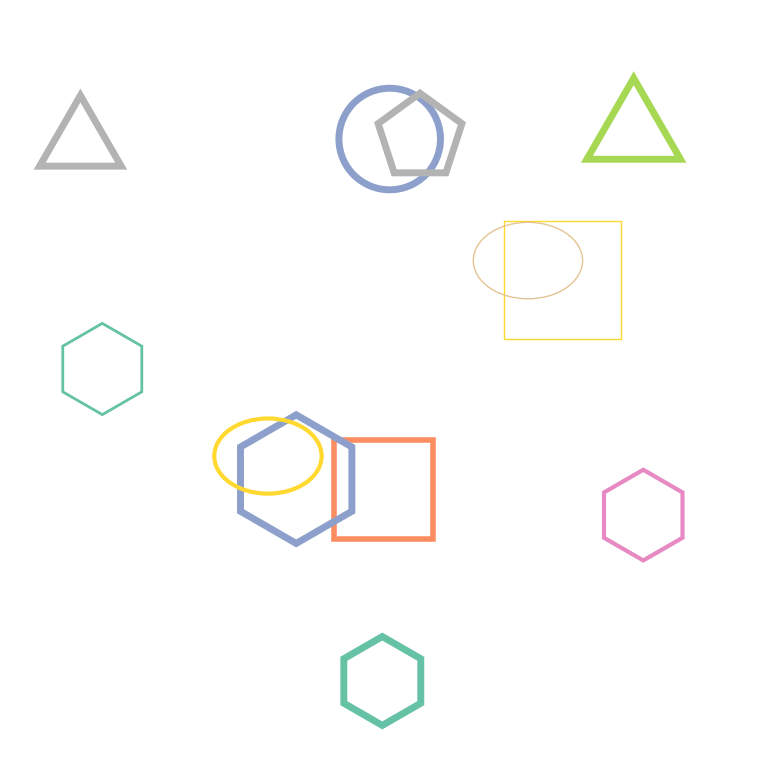[{"shape": "hexagon", "thickness": 1, "radius": 0.3, "center": [0.133, 0.521]}, {"shape": "hexagon", "thickness": 2.5, "radius": 0.29, "center": [0.496, 0.116]}, {"shape": "square", "thickness": 2, "radius": 0.32, "center": [0.498, 0.364]}, {"shape": "hexagon", "thickness": 2.5, "radius": 0.42, "center": [0.385, 0.378]}, {"shape": "circle", "thickness": 2.5, "radius": 0.33, "center": [0.506, 0.819]}, {"shape": "hexagon", "thickness": 1.5, "radius": 0.29, "center": [0.835, 0.331]}, {"shape": "triangle", "thickness": 2.5, "radius": 0.35, "center": [0.823, 0.828]}, {"shape": "oval", "thickness": 1.5, "radius": 0.35, "center": [0.348, 0.408]}, {"shape": "square", "thickness": 0.5, "radius": 0.38, "center": [0.73, 0.636]}, {"shape": "oval", "thickness": 0.5, "radius": 0.35, "center": [0.686, 0.662]}, {"shape": "pentagon", "thickness": 2.5, "radius": 0.29, "center": [0.545, 0.822]}, {"shape": "triangle", "thickness": 2.5, "radius": 0.31, "center": [0.104, 0.815]}]